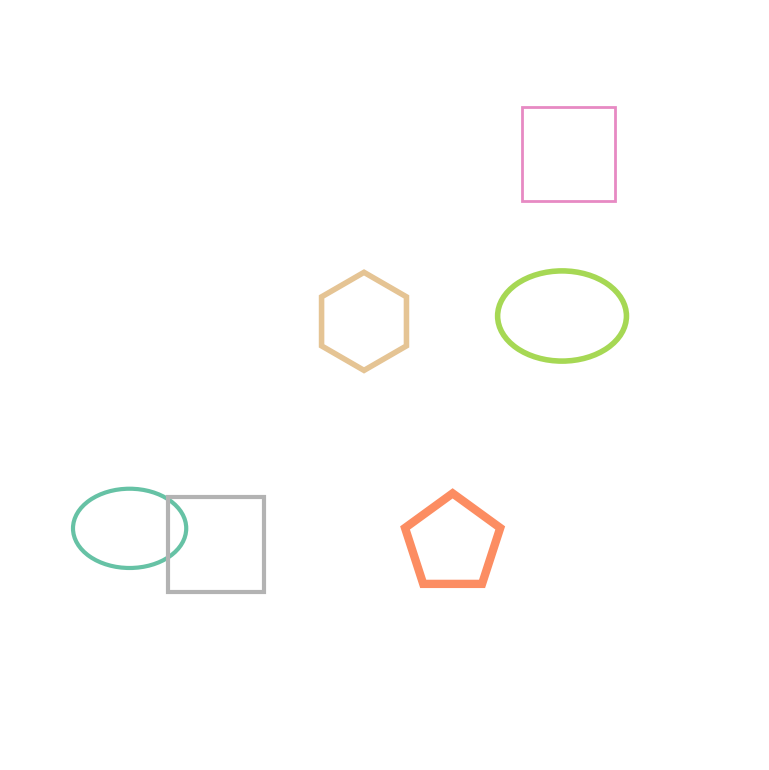[{"shape": "oval", "thickness": 1.5, "radius": 0.37, "center": [0.168, 0.314]}, {"shape": "pentagon", "thickness": 3, "radius": 0.33, "center": [0.588, 0.294]}, {"shape": "square", "thickness": 1, "radius": 0.3, "center": [0.738, 0.8]}, {"shape": "oval", "thickness": 2, "radius": 0.42, "center": [0.73, 0.59]}, {"shape": "hexagon", "thickness": 2, "radius": 0.32, "center": [0.473, 0.583]}, {"shape": "square", "thickness": 1.5, "radius": 0.31, "center": [0.281, 0.293]}]